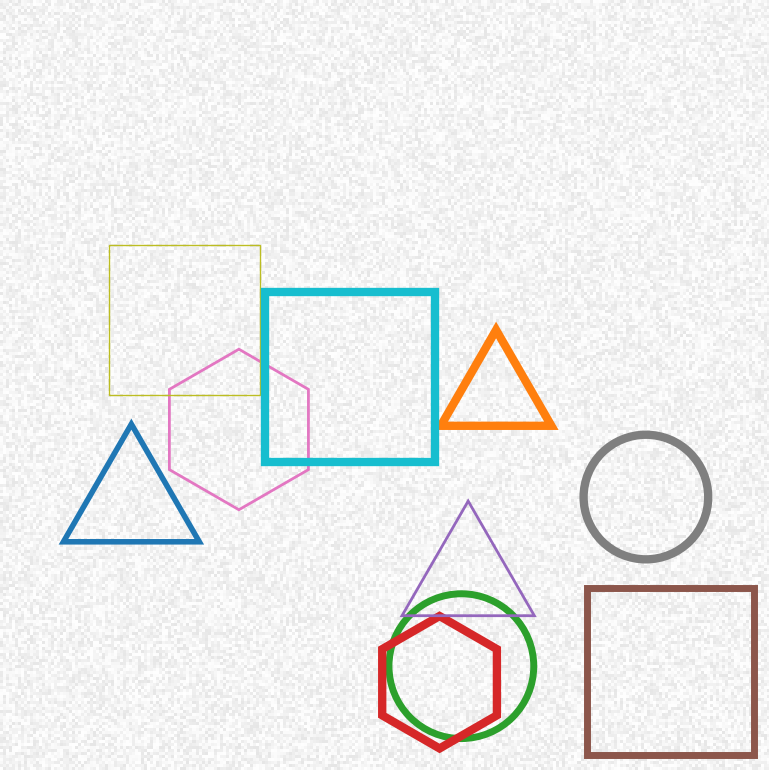[{"shape": "triangle", "thickness": 2, "radius": 0.51, "center": [0.171, 0.347]}, {"shape": "triangle", "thickness": 3, "radius": 0.41, "center": [0.644, 0.488]}, {"shape": "circle", "thickness": 2.5, "radius": 0.47, "center": [0.599, 0.135]}, {"shape": "hexagon", "thickness": 3, "radius": 0.43, "center": [0.571, 0.114]}, {"shape": "triangle", "thickness": 1, "radius": 0.5, "center": [0.608, 0.25]}, {"shape": "square", "thickness": 2.5, "radius": 0.54, "center": [0.87, 0.128]}, {"shape": "hexagon", "thickness": 1, "radius": 0.52, "center": [0.31, 0.442]}, {"shape": "circle", "thickness": 3, "radius": 0.4, "center": [0.839, 0.354]}, {"shape": "square", "thickness": 0.5, "radius": 0.49, "center": [0.239, 0.585]}, {"shape": "square", "thickness": 3, "radius": 0.55, "center": [0.454, 0.511]}]